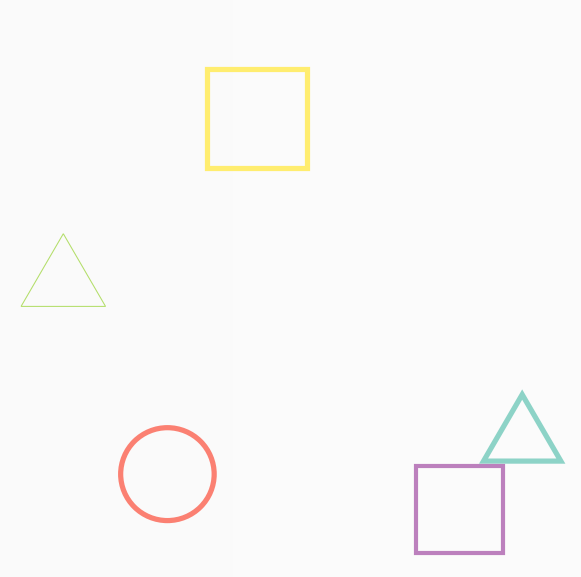[{"shape": "triangle", "thickness": 2.5, "radius": 0.38, "center": [0.898, 0.239]}, {"shape": "circle", "thickness": 2.5, "radius": 0.4, "center": [0.288, 0.178]}, {"shape": "triangle", "thickness": 0.5, "radius": 0.42, "center": [0.109, 0.511]}, {"shape": "square", "thickness": 2, "radius": 0.37, "center": [0.79, 0.117]}, {"shape": "square", "thickness": 2.5, "radius": 0.43, "center": [0.442, 0.794]}]